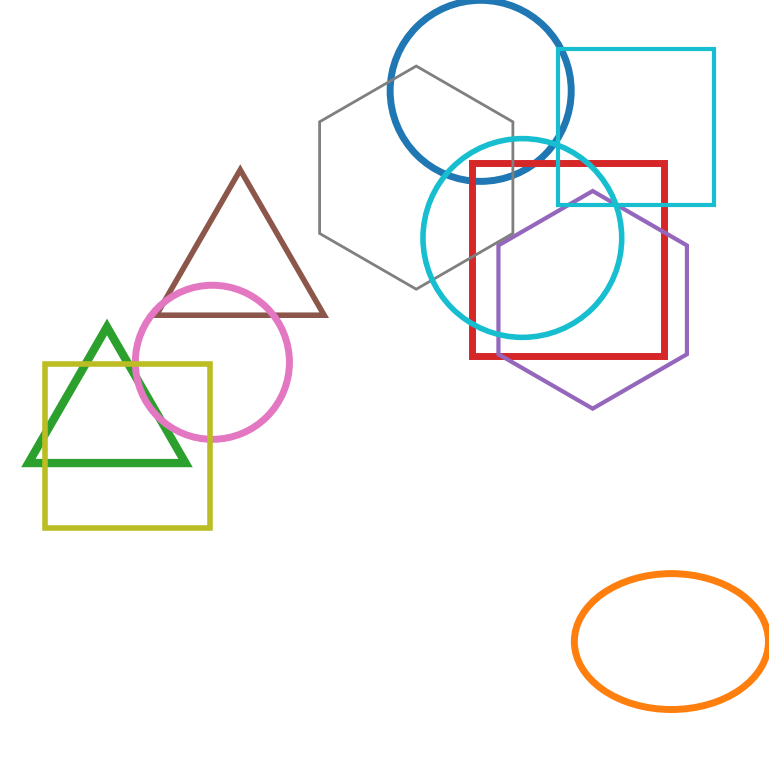[{"shape": "circle", "thickness": 2.5, "radius": 0.59, "center": [0.624, 0.882]}, {"shape": "oval", "thickness": 2.5, "radius": 0.63, "center": [0.872, 0.167]}, {"shape": "triangle", "thickness": 3, "radius": 0.59, "center": [0.139, 0.458]}, {"shape": "square", "thickness": 2.5, "radius": 0.62, "center": [0.737, 0.663]}, {"shape": "hexagon", "thickness": 1.5, "radius": 0.71, "center": [0.77, 0.611]}, {"shape": "triangle", "thickness": 2, "radius": 0.63, "center": [0.312, 0.654]}, {"shape": "circle", "thickness": 2.5, "radius": 0.5, "center": [0.276, 0.529]}, {"shape": "hexagon", "thickness": 1, "radius": 0.72, "center": [0.541, 0.769]}, {"shape": "square", "thickness": 2, "radius": 0.53, "center": [0.166, 0.421]}, {"shape": "square", "thickness": 1.5, "radius": 0.51, "center": [0.826, 0.835]}, {"shape": "circle", "thickness": 2, "radius": 0.65, "center": [0.678, 0.691]}]